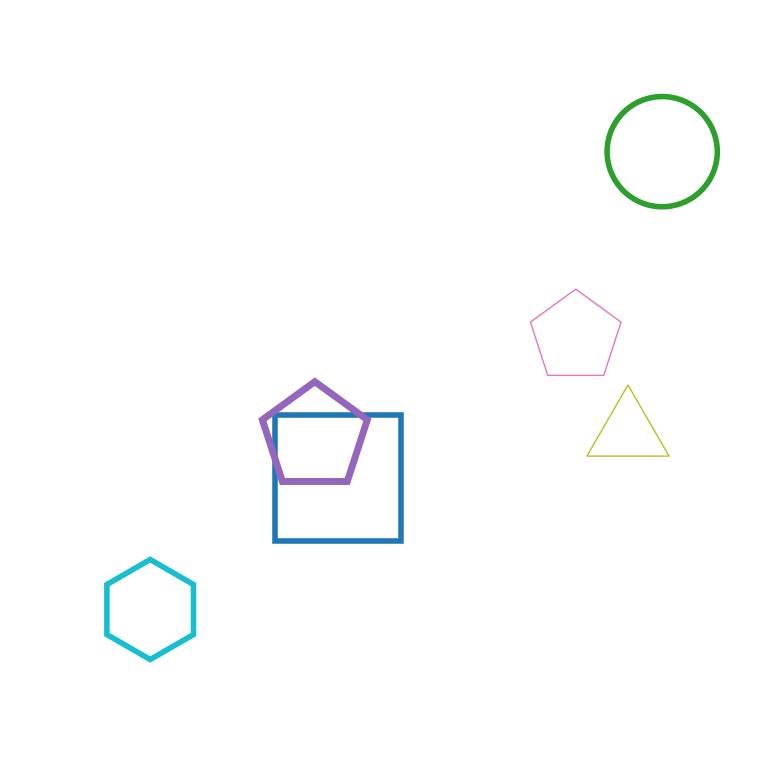[{"shape": "square", "thickness": 2, "radius": 0.41, "center": [0.439, 0.38]}, {"shape": "circle", "thickness": 2, "radius": 0.36, "center": [0.86, 0.803]}, {"shape": "pentagon", "thickness": 2.5, "radius": 0.36, "center": [0.409, 0.433]}, {"shape": "pentagon", "thickness": 0.5, "radius": 0.31, "center": [0.748, 0.563]}, {"shape": "triangle", "thickness": 0.5, "radius": 0.31, "center": [0.816, 0.438]}, {"shape": "hexagon", "thickness": 2, "radius": 0.32, "center": [0.195, 0.208]}]